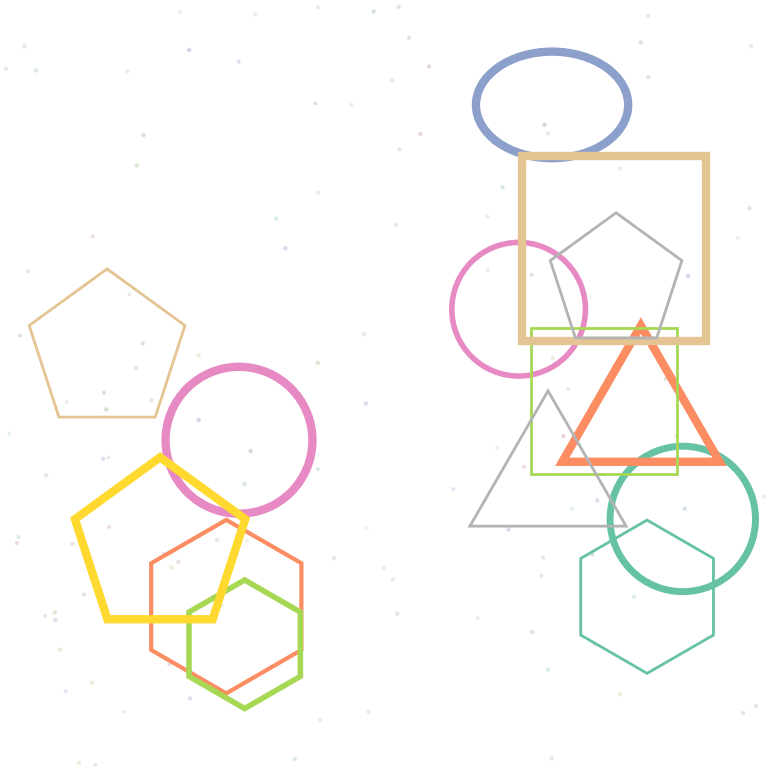[{"shape": "hexagon", "thickness": 1, "radius": 0.5, "center": [0.84, 0.225]}, {"shape": "circle", "thickness": 2.5, "radius": 0.47, "center": [0.887, 0.326]}, {"shape": "triangle", "thickness": 3, "radius": 0.59, "center": [0.832, 0.459]}, {"shape": "hexagon", "thickness": 1.5, "radius": 0.56, "center": [0.294, 0.212]}, {"shape": "oval", "thickness": 3, "radius": 0.49, "center": [0.717, 0.864]}, {"shape": "circle", "thickness": 3, "radius": 0.48, "center": [0.31, 0.428]}, {"shape": "circle", "thickness": 2, "radius": 0.43, "center": [0.674, 0.598]}, {"shape": "square", "thickness": 1, "radius": 0.48, "center": [0.784, 0.479]}, {"shape": "hexagon", "thickness": 2, "radius": 0.42, "center": [0.318, 0.163]}, {"shape": "pentagon", "thickness": 3, "radius": 0.58, "center": [0.208, 0.29]}, {"shape": "pentagon", "thickness": 1, "radius": 0.53, "center": [0.139, 0.544]}, {"shape": "square", "thickness": 3, "radius": 0.6, "center": [0.797, 0.677]}, {"shape": "triangle", "thickness": 1, "radius": 0.59, "center": [0.712, 0.375]}, {"shape": "pentagon", "thickness": 1, "radius": 0.45, "center": [0.8, 0.634]}]